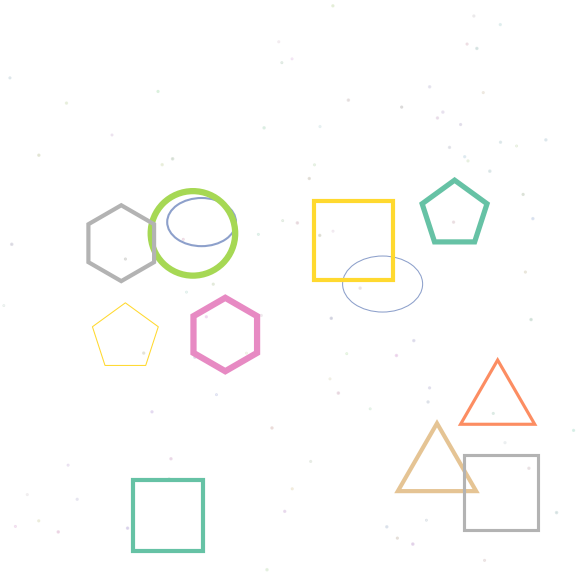[{"shape": "pentagon", "thickness": 2.5, "radius": 0.3, "center": [0.787, 0.628]}, {"shape": "square", "thickness": 2, "radius": 0.31, "center": [0.291, 0.106]}, {"shape": "triangle", "thickness": 1.5, "radius": 0.37, "center": [0.862, 0.302]}, {"shape": "oval", "thickness": 1, "radius": 0.3, "center": [0.349, 0.615]}, {"shape": "oval", "thickness": 0.5, "radius": 0.35, "center": [0.663, 0.507]}, {"shape": "hexagon", "thickness": 3, "radius": 0.32, "center": [0.39, 0.42]}, {"shape": "circle", "thickness": 3, "radius": 0.37, "center": [0.334, 0.595]}, {"shape": "pentagon", "thickness": 0.5, "radius": 0.3, "center": [0.217, 0.415]}, {"shape": "square", "thickness": 2, "radius": 0.34, "center": [0.612, 0.583]}, {"shape": "triangle", "thickness": 2, "radius": 0.39, "center": [0.757, 0.188]}, {"shape": "square", "thickness": 1.5, "radius": 0.32, "center": [0.868, 0.147]}, {"shape": "hexagon", "thickness": 2, "radius": 0.33, "center": [0.21, 0.578]}]